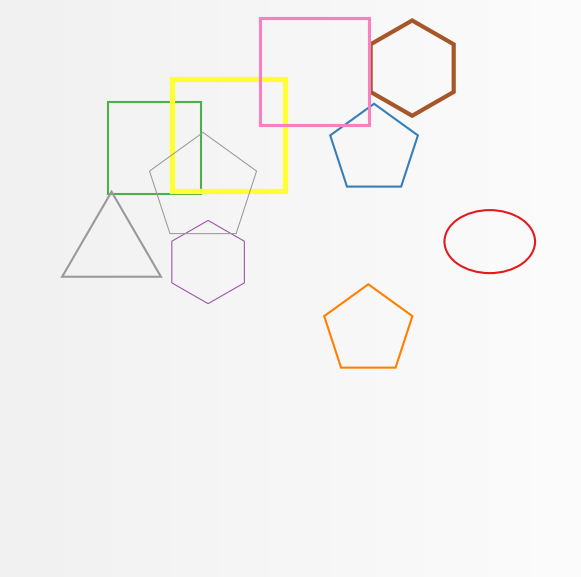[{"shape": "oval", "thickness": 1, "radius": 0.39, "center": [0.843, 0.581]}, {"shape": "pentagon", "thickness": 1, "radius": 0.4, "center": [0.644, 0.74]}, {"shape": "square", "thickness": 1, "radius": 0.4, "center": [0.266, 0.742]}, {"shape": "hexagon", "thickness": 0.5, "radius": 0.36, "center": [0.358, 0.545]}, {"shape": "pentagon", "thickness": 1, "radius": 0.4, "center": [0.634, 0.427]}, {"shape": "square", "thickness": 2.5, "radius": 0.49, "center": [0.393, 0.765]}, {"shape": "hexagon", "thickness": 2, "radius": 0.41, "center": [0.709, 0.881]}, {"shape": "square", "thickness": 1.5, "radius": 0.47, "center": [0.542, 0.875]}, {"shape": "pentagon", "thickness": 0.5, "radius": 0.48, "center": [0.349, 0.673]}, {"shape": "triangle", "thickness": 1, "radius": 0.49, "center": [0.192, 0.569]}]